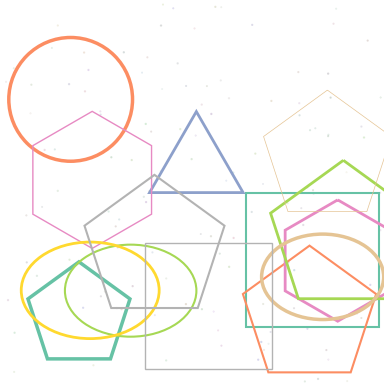[{"shape": "square", "thickness": 1.5, "radius": 0.87, "center": [0.812, 0.325]}, {"shape": "pentagon", "thickness": 2.5, "radius": 0.7, "center": [0.205, 0.181]}, {"shape": "circle", "thickness": 2.5, "radius": 0.8, "center": [0.184, 0.742]}, {"shape": "pentagon", "thickness": 1.5, "radius": 0.91, "center": [0.804, 0.18]}, {"shape": "triangle", "thickness": 2, "radius": 0.7, "center": [0.51, 0.57]}, {"shape": "hexagon", "thickness": 2, "radius": 0.79, "center": [0.877, 0.323]}, {"shape": "hexagon", "thickness": 1, "radius": 0.89, "center": [0.239, 0.533]}, {"shape": "oval", "thickness": 1.5, "radius": 0.85, "center": [0.339, 0.245]}, {"shape": "pentagon", "thickness": 2, "radius": 0.99, "center": [0.892, 0.385]}, {"shape": "oval", "thickness": 2, "radius": 0.9, "center": [0.234, 0.246]}, {"shape": "oval", "thickness": 2.5, "radius": 0.79, "center": [0.838, 0.281]}, {"shape": "pentagon", "thickness": 0.5, "radius": 0.87, "center": [0.85, 0.592]}, {"shape": "square", "thickness": 1, "radius": 0.82, "center": [0.541, 0.206]}, {"shape": "pentagon", "thickness": 1.5, "radius": 0.96, "center": [0.401, 0.355]}]